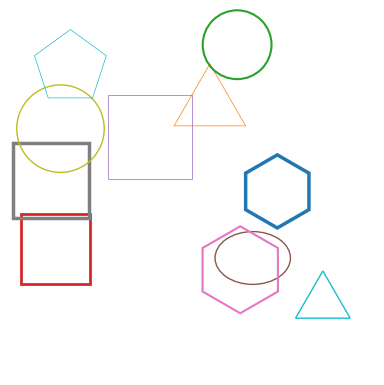[{"shape": "hexagon", "thickness": 2.5, "radius": 0.47, "center": [0.72, 0.503]}, {"shape": "triangle", "thickness": 0.5, "radius": 0.54, "center": [0.545, 0.727]}, {"shape": "circle", "thickness": 1.5, "radius": 0.45, "center": [0.616, 0.884]}, {"shape": "square", "thickness": 2, "radius": 0.45, "center": [0.145, 0.353]}, {"shape": "square", "thickness": 0.5, "radius": 0.55, "center": [0.39, 0.644]}, {"shape": "oval", "thickness": 1, "radius": 0.49, "center": [0.656, 0.33]}, {"shape": "hexagon", "thickness": 1.5, "radius": 0.56, "center": [0.624, 0.299]}, {"shape": "square", "thickness": 2.5, "radius": 0.49, "center": [0.132, 0.531]}, {"shape": "circle", "thickness": 1, "radius": 0.57, "center": [0.157, 0.666]}, {"shape": "pentagon", "thickness": 0.5, "radius": 0.49, "center": [0.183, 0.825]}, {"shape": "triangle", "thickness": 1, "radius": 0.41, "center": [0.839, 0.214]}]